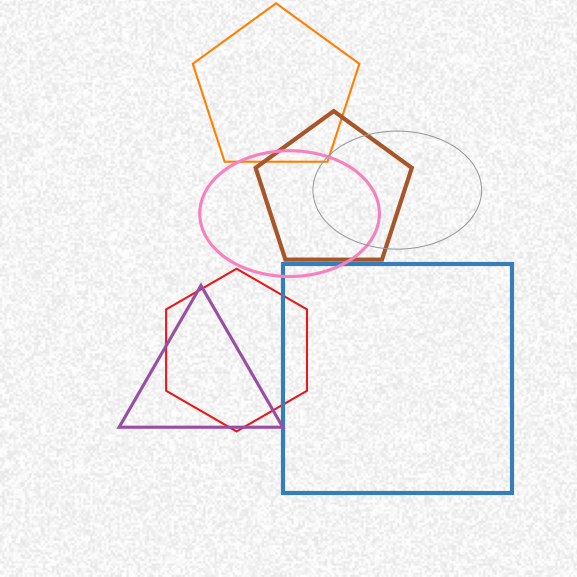[{"shape": "hexagon", "thickness": 1, "radius": 0.7, "center": [0.41, 0.393]}, {"shape": "square", "thickness": 2, "radius": 0.99, "center": [0.689, 0.343]}, {"shape": "triangle", "thickness": 1.5, "radius": 0.82, "center": [0.348, 0.341]}, {"shape": "pentagon", "thickness": 1, "radius": 0.76, "center": [0.478, 0.842]}, {"shape": "pentagon", "thickness": 2, "radius": 0.71, "center": [0.578, 0.665]}, {"shape": "oval", "thickness": 1.5, "radius": 0.78, "center": [0.501, 0.629]}, {"shape": "oval", "thickness": 0.5, "radius": 0.73, "center": [0.688, 0.67]}]